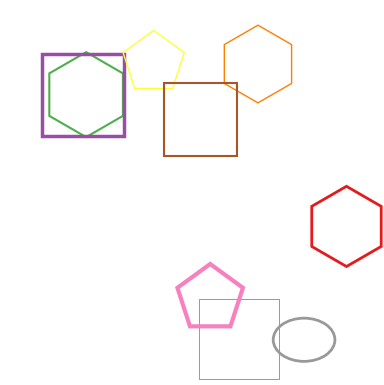[{"shape": "hexagon", "thickness": 2, "radius": 0.52, "center": [0.9, 0.412]}, {"shape": "square", "thickness": 0.5, "radius": 0.52, "center": [0.621, 0.12]}, {"shape": "hexagon", "thickness": 1.5, "radius": 0.55, "center": [0.224, 0.754]}, {"shape": "square", "thickness": 2.5, "radius": 0.53, "center": [0.215, 0.752]}, {"shape": "hexagon", "thickness": 1, "radius": 0.5, "center": [0.67, 0.834]}, {"shape": "pentagon", "thickness": 1, "radius": 0.42, "center": [0.399, 0.838]}, {"shape": "square", "thickness": 1.5, "radius": 0.48, "center": [0.52, 0.69]}, {"shape": "pentagon", "thickness": 3, "radius": 0.45, "center": [0.546, 0.225]}, {"shape": "oval", "thickness": 2, "radius": 0.4, "center": [0.79, 0.117]}]